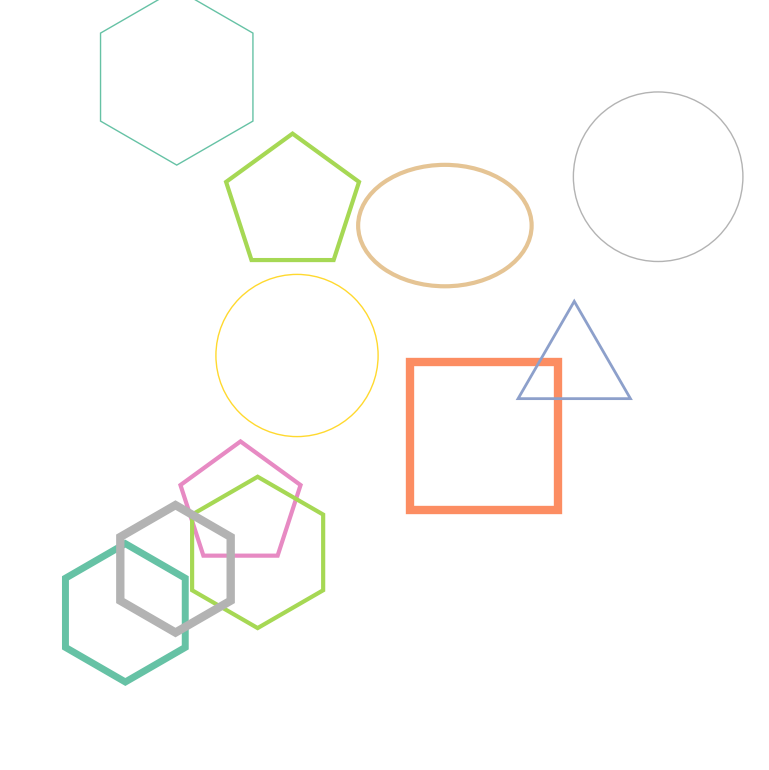[{"shape": "hexagon", "thickness": 0.5, "radius": 0.57, "center": [0.23, 0.9]}, {"shape": "hexagon", "thickness": 2.5, "radius": 0.45, "center": [0.163, 0.204]}, {"shape": "square", "thickness": 3, "radius": 0.48, "center": [0.629, 0.434]}, {"shape": "triangle", "thickness": 1, "radius": 0.42, "center": [0.746, 0.524]}, {"shape": "pentagon", "thickness": 1.5, "radius": 0.41, "center": [0.312, 0.345]}, {"shape": "pentagon", "thickness": 1.5, "radius": 0.45, "center": [0.38, 0.736]}, {"shape": "hexagon", "thickness": 1.5, "radius": 0.49, "center": [0.335, 0.283]}, {"shape": "circle", "thickness": 0.5, "radius": 0.53, "center": [0.386, 0.538]}, {"shape": "oval", "thickness": 1.5, "radius": 0.56, "center": [0.578, 0.707]}, {"shape": "circle", "thickness": 0.5, "radius": 0.55, "center": [0.855, 0.77]}, {"shape": "hexagon", "thickness": 3, "radius": 0.41, "center": [0.228, 0.261]}]